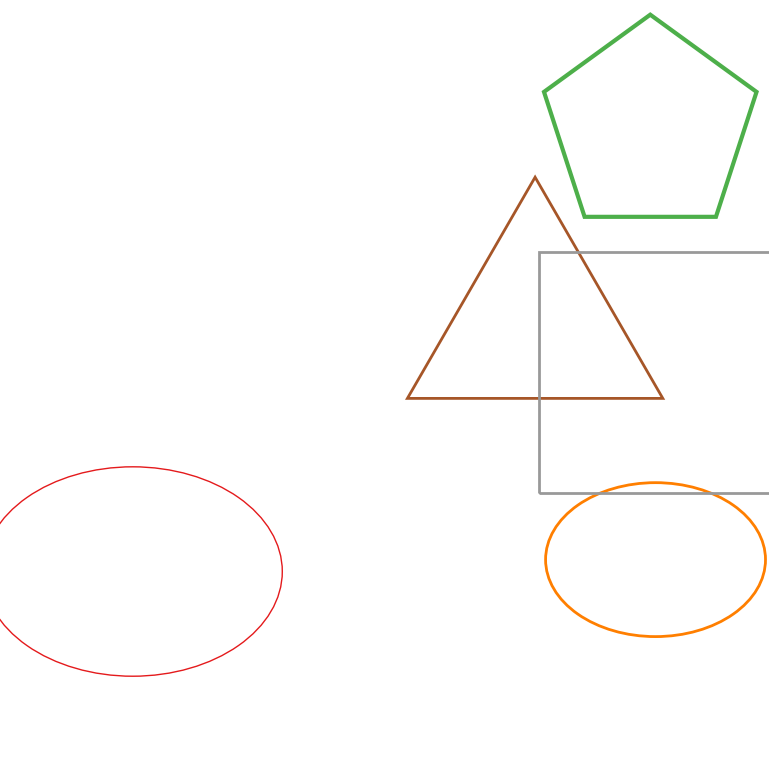[{"shape": "oval", "thickness": 0.5, "radius": 0.97, "center": [0.172, 0.258]}, {"shape": "pentagon", "thickness": 1.5, "radius": 0.73, "center": [0.845, 0.836]}, {"shape": "oval", "thickness": 1, "radius": 0.71, "center": [0.851, 0.273]}, {"shape": "triangle", "thickness": 1, "radius": 0.96, "center": [0.695, 0.578]}, {"shape": "square", "thickness": 1, "radius": 0.78, "center": [0.856, 0.516]}]